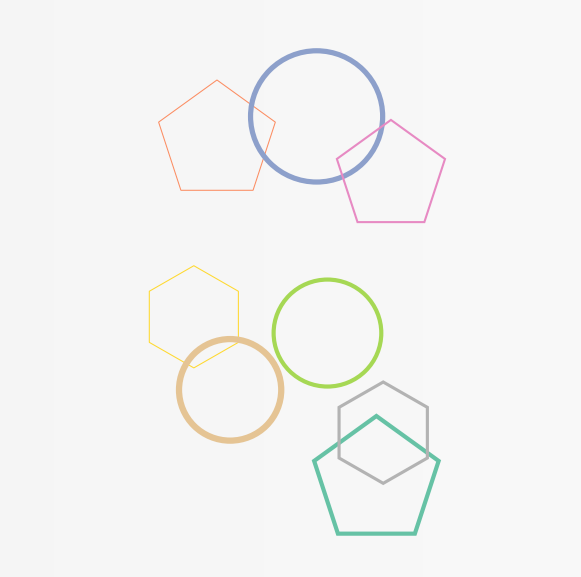[{"shape": "pentagon", "thickness": 2, "radius": 0.56, "center": [0.648, 0.166]}, {"shape": "pentagon", "thickness": 0.5, "radius": 0.53, "center": [0.373, 0.755]}, {"shape": "circle", "thickness": 2.5, "radius": 0.57, "center": [0.545, 0.798]}, {"shape": "pentagon", "thickness": 1, "radius": 0.49, "center": [0.673, 0.694]}, {"shape": "circle", "thickness": 2, "radius": 0.46, "center": [0.563, 0.422]}, {"shape": "hexagon", "thickness": 0.5, "radius": 0.44, "center": [0.333, 0.451]}, {"shape": "circle", "thickness": 3, "radius": 0.44, "center": [0.396, 0.324]}, {"shape": "hexagon", "thickness": 1.5, "radius": 0.44, "center": [0.659, 0.25]}]